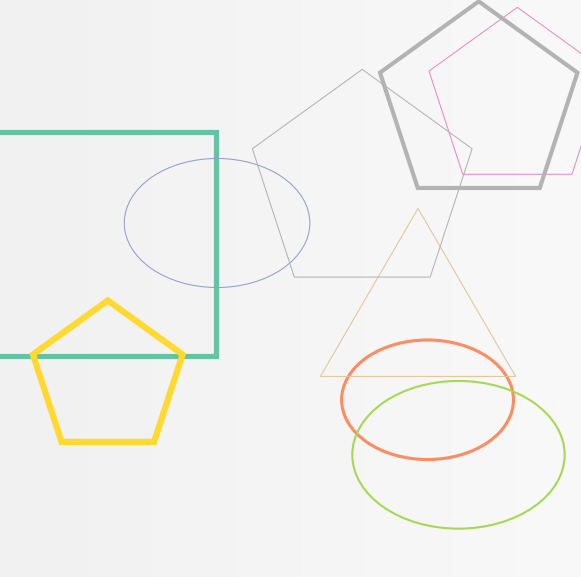[{"shape": "square", "thickness": 2.5, "radius": 0.97, "center": [0.178, 0.577]}, {"shape": "oval", "thickness": 1.5, "radius": 0.74, "center": [0.736, 0.307]}, {"shape": "oval", "thickness": 0.5, "radius": 0.8, "center": [0.373, 0.613]}, {"shape": "pentagon", "thickness": 0.5, "radius": 0.8, "center": [0.89, 0.827]}, {"shape": "oval", "thickness": 1, "radius": 0.91, "center": [0.789, 0.212]}, {"shape": "pentagon", "thickness": 3, "radius": 0.68, "center": [0.185, 0.343]}, {"shape": "triangle", "thickness": 0.5, "radius": 0.97, "center": [0.719, 0.444]}, {"shape": "pentagon", "thickness": 0.5, "radius": 0.99, "center": [0.623, 0.68]}, {"shape": "pentagon", "thickness": 2, "radius": 0.89, "center": [0.824, 0.818]}]